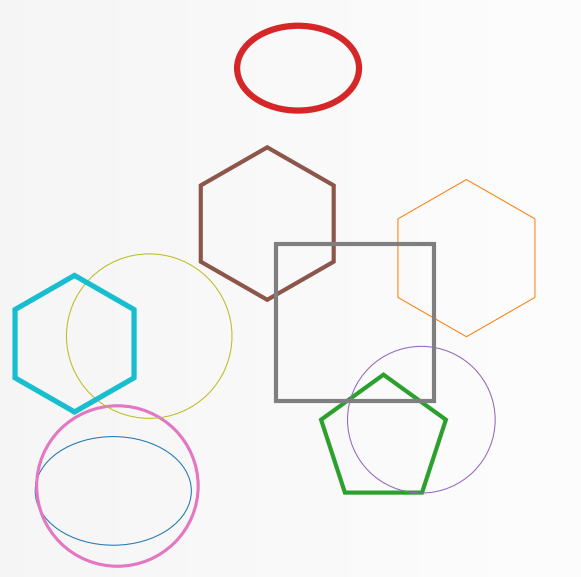[{"shape": "oval", "thickness": 0.5, "radius": 0.67, "center": [0.195, 0.149]}, {"shape": "hexagon", "thickness": 0.5, "radius": 0.68, "center": [0.802, 0.552]}, {"shape": "pentagon", "thickness": 2, "radius": 0.56, "center": [0.66, 0.237]}, {"shape": "oval", "thickness": 3, "radius": 0.52, "center": [0.513, 0.881]}, {"shape": "circle", "thickness": 0.5, "radius": 0.64, "center": [0.725, 0.272]}, {"shape": "hexagon", "thickness": 2, "radius": 0.66, "center": [0.46, 0.612]}, {"shape": "circle", "thickness": 1.5, "radius": 0.69, "center": [0.202, 0.158]}, {"shape": "square", "thickness": 2, "radius": 0.68, "center": [0.611, 0.441]}, {"shape": "circle", "thickness": 0.5, "radius": 0.71, "center": [0.257, 0.417]}, {"shape": "hexagon", "thickness": 2.5, "radius": 0.59, "center": [0.128, 0.404]}]